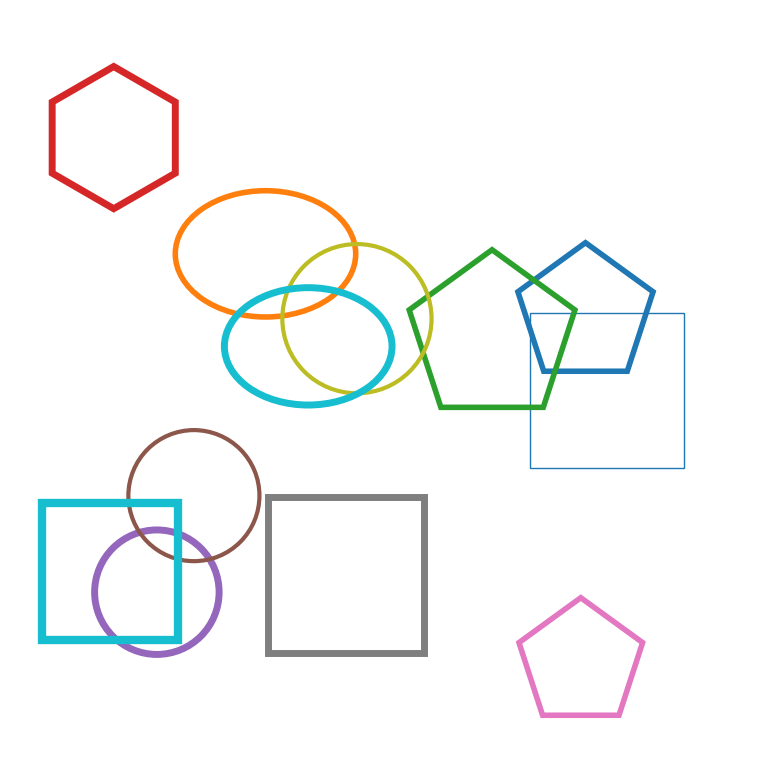[{"shape": "square", "thickness": 0.5, "radius": 0.5, "center": [0.788, 0.493]}, {"shape": "pentagon", "thickness": 2, "radius": 0.46, "center": [0.76, 0.593]}, {"shape": "oval", "thickness": 2, "radius": 0.59, "center": [0.345, 0.67]}, {"shape": "pentagon", "thickness": 2, "radius": 0.57, "center": [0.639, 0.563]}, {"shape": "hexagon", "thickness": 2.5, "radius": 0.46, "center": [0.148, 0.821]}, {"shape": "circle", "thickness": 2.5, "radius": 0.4, "center": [0.204, 0.231]}, {"shape": "circle", "thickness": 1.5, "radius": 0.43, "center": [0.252, 0.356]}, {"shape": "pentagon", "thickness": 2, "radius": 0.42, "center": [0.754, 0.139]}, {"shape": "square", "thickness": 2.5, "radius": 0.51, "center": [0.449, 0.254]}, {"shape": "circle", "thickness": 1.5, "radius": 0.48, "center": [0.464, 0.586]}, {"shape": "square", "thickness": 3, "radius": 0.44, "center": [0.143, 0.258]}, {"shape": "oval", "thickness": 2.5, "radius": 0.54, "center": [0.4, 0.55]}]